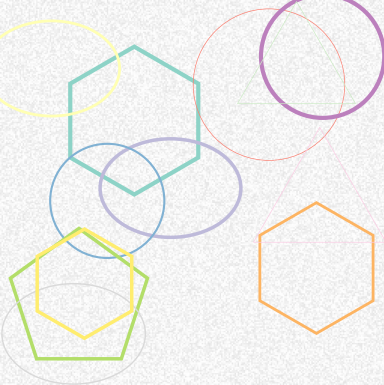[{"shape": "hexagon", "thickness": 3, "radius": 0.96, "center": [0.349, 0.687]}, {"shape": "oval", "thickness": 2, "radius": 0.88, "center": [0.134, 0.822]}, {"shape": "oval", "thickness": 2.5, "radius": 0.91, "center": [0.443, 0.511]}, {"shape": "circle", "thickness": 0.5, "radius": 0.98, "center": [0.699, 0.78]}, {"shape": "circle", "thickness": 1.5, "radius": 0.74, "center": [0.279, 0.478]}, {"shape": "hexagon", "thickness": 2, "radius": 0.85, "center": [0.822, 0.304]}, {"shape": "pentagon", "thickness": 2.5, "radius": 0.94, "center": [0.205, 0.219]}, {"shape": "triangle", "thickness": 0.5, "radius": 0.99, "center": [0.831, 0.47]}, {"shape": "oval", "thickness": 1, "radius": 0.93, "center": [0.191, 0.133]}, {"shape": "circle", "thickness": 3, "radius": 0.8, "center": [0.838, 0.854]}, {"shape": "triangle", "thickness": 0.5, "radius": 0.89, "center": [0.77, 0.819]}, {"shape": "hexagon", "thickness": 2.5, "radius": 0.71, "center": [0.219, 0.263]}]